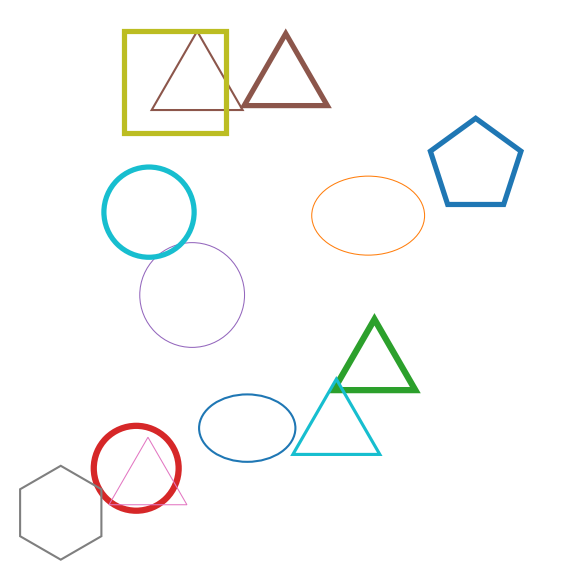[{"shape": "pentagon", "thickness": 2.5, "radius": 0.41, "center": [0.824, 0.712]}, {"shape": "oval", "thickness": 1, "radius": 0.42, "center": [0.428, 0.258]}, {"shape": "oval", "thickness": 0.5, "radius": 0.49, "center": [0.638, 0.626]}, {"shape": "triangle", "thickness": 3, "radius": 0.41, "center": [0.648, 0.364]}, {"shape": "circle", "thickness": 3, "radius": 0.37, "center": [0.236, 0.188]}, {"shape": "circle", "thickness": 0.5, "radius": 0.45, "center": [0.333, 0.488]}, {"shape": "triangle", "thickness": 2.5, "radius": 0.42, "center": [0.495, 0.858]}, {"shape": "triangle", "thickness": 1, "radius": 0.45, "center": [0.341, 0.854]}, {"shape": "triangle", "thickness": 0.5, "radius": 0.39, "center": [0.256, 0.164]}, {"shape": "hexagon", "thickness": 1, "radius": 0.41, "center": [0.105, 0.111]}, {"shape": "square", "thickness": 2.5, "radius": 0.44, "center": [0.303, 0.857]}, {"shape": "triangle", "thickness": 1.5, "radius": 0.43, "center": [0.582, 0.256]}, {"shape": "circle", "thickness": 2.5, "radius": 0.39, "center": [0.258, 0.632]}]